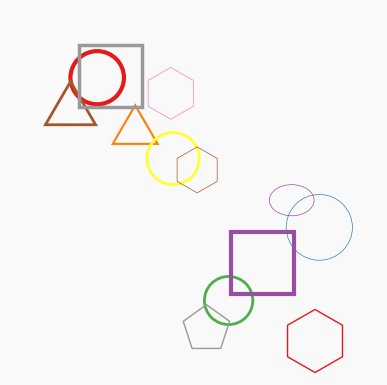[{"shape": "hexagon", "thickness": 1, "radius": 0.41, "center": [0.813, 0.114]}, {"shape": "circle", "thickness": 3, "radius": 0.35, "center": [0.251, 0.798]}, {"shape": "circle", "thickness": 0.5, "radius": 0.43, "center": [0.824, 0.409]}, {"shape": "circle", "thickness": 2, "radius": 0.31, "center": [0.59, 0.219]}, {"shape": "square", "thickness": 3, "radius": 0.41, "center": [0.678, 0.317]}, {"shape": "oval", "thickness": 0.5, "radius": 0.29, "center": [0.753, 0.48]}, {"shape": "triangle", "thickness": 1.5, "radius": 0.33, "center": [0.349, 0.66]}, {"shape": "circle", "thickness": 2, "radius": 0.34, "center": [0.447, 0.588]}, {"shape": "hexagon", "thickness": 0.5, "radius": 0.3, "center": [0.509, 0.559]}, {"shape": "triangle", "thickness": 2, "radius": 0.37, "center": [0.182, 0.713]}, {"shape": "hexagon", "thickness": 0.5, "radius": 0.34, "center": [0.441, 0.758]}, {"shape": "square", "thickness": 2.5, "radius": 0.4, "center": [0.285, 0.803]}, {"shape": "pentagon", "thickness": 1, "radius": 0.31, "center": [0.533, 0.146]}]